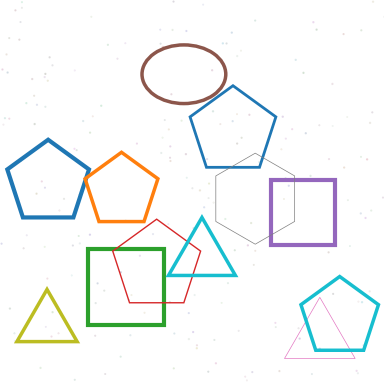[{"shape": "pentagon", "thickness": 3, "radius": 0.56, "center": [0.125, 0.525]}, {"shape": "pentagon", "thickness": 2, "radius": 0.59, "center": [0.605, 0.66]}, {"shape": "pentagon", "thickness": 2.5, "radius": 0.5, "center": [0.316, 0.505]}, {"shape": "square", "thickness": 3, "radius": 0.49, "center": [0.328, 0.255]}, {"shape": "pentagon", "thickness": 1, "radius": 0.6, "center": [0.407, 0.311]}, {"shape": "square", "thickness": 3, "radius": 0.42, "center": [0.787, 0.448]}, {"shape": "oval", "thickness": 2.5, "radius": 0.54, "center": [0.478, 0.807]}, {"shape": "triangle", "thickness": 0.5, "radius": 0.53, "center": [0.831, 0.122]}, {"shape": "hexagon", "thickness": 0.5, "radius": 0.59, "center": [0.663, 0.484]}, {"shape": "triangle", "thickness": 2.5, "radius": 0.45, "center": [0.122, 0.158]}, {"shape": "triangle", "thickness": 2.5, "radius": 0.5, "center": [0.525, 0.335]}, {"shape": "pentagon", "thickness": 2.5, "radius": 0.53, "center": [0.882, 0.176]}]